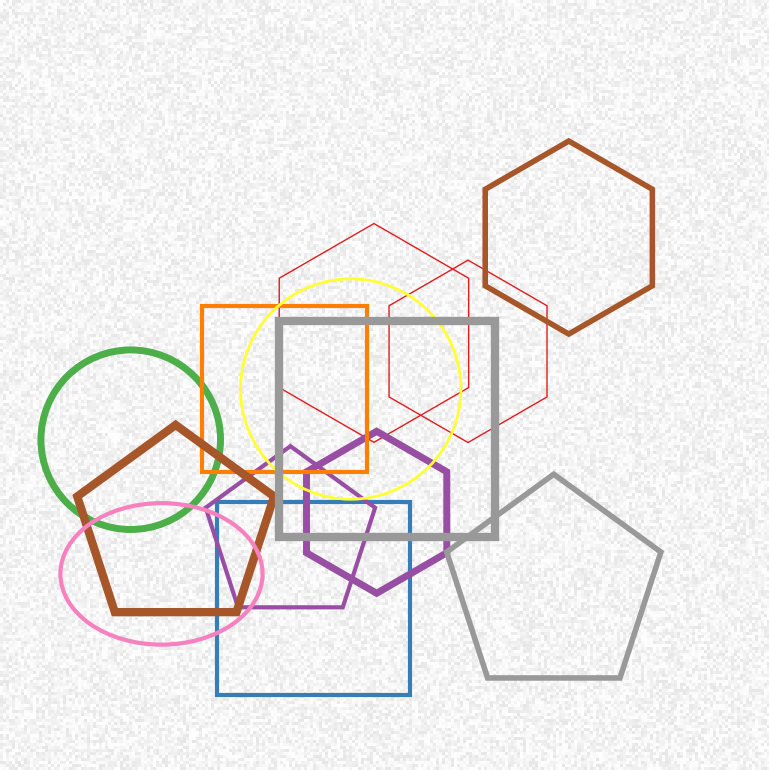[{"shape": "hexagon", "thickness": 0.5, "radius": 0.71, "center": [0.486, 0.568]}, {"shape": "hexagon", "thickness": 0.5, "radius": 0.59, "center": [0.608, 0.544]}, {"shape": "square", "thickness": 1.5, "radius": 0.63, "center": [0.407, 0.223]}, {"shape": "circle", "thickness": 2.5, "radius": 0.58, "center": [0.17, 0.429]}, {"shape": "pentagon", "thickness": 1.5, "radius": 0.58, "center": [0.377, 0.305]}, {"shape": "hexagon", "thickness": 2.5, "radius": 0.53, "center": [0.489, 0.335]}, {"shape": "square", "thickness": 1.5, "radius": 0.54, "center": [0.37, 0.495]}, {"shape": "circle", "thickness": 1, "radius": 0.72, "center": [0.456, 0.495]}, {"shape": "pentagon", "thickness": 3, "radius": 0.67, "center": [0.228, 0.314]}, {"shape": "hexagon", "thickness": 2, "radius": 0.63, "center": [0.739, 0.691]}, {"shape": "oval", "thickness": 1.5, "radius": 0.66, "center": [0.21, 0.255]}, {"shape": "square", "thickness": 3, "radius": 0.7, "center": [0.503, 0.443]}, {"shape": "pentagon", "thickness": 2, "radius": 0.73, "center": [0.719, 0.238]}]